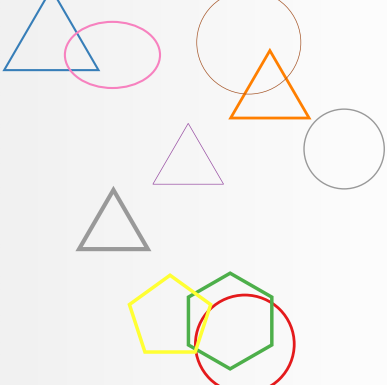[{"shape": "circle", "thickness": 2, "radius": 0.64, "center": [0.632, 0.106]}, {"shape": "triangle", "thickness": 1.5, "radius": 0.7, "center": [0.132, 0.888]}, {"shape": "hexagon", "thickness": 2.5, "radius": 0.62, "center": [0.594, 0.166]}, {"shape": "triangle", "thickness": 0.5, "radius": 0.53, "center": [0.486, 0.574]}, {"shape": "triangle", "thickness": 2, "radius": 0.58, "center": [0.696, 0.752]}, {"shape": "pentagon", "thickness": 2.5, "radius": 0.55, "center": [0.439, 0.175]}, {"shape": "circle", "thickness": 0.5, "radius": 0.67, "center": [0.642, 0.89]}, {"shape": "oval", "thickness": 1.5, "radius": 0.61, "center": [0.29, 0.857]}, {"shape": "circle", "thickness": 1, "radius": 0.52, "center": [0.888, 0.613]}, {"shape": "triangle", "thickness": 3, "radius": 0.51, "center": [0.293, 0.404]}]